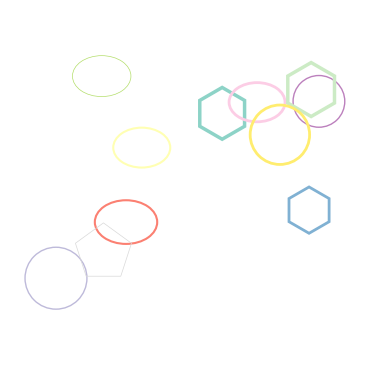[{"shape": "hexagon", "thickness": 2.5, "radius": 0.34, "center": [0.577, 0.706]}, {"shape": "oval", "thickness": 1.5, "radius": 0.37, "center": [0.368, 0.617]}, {"shape": "circle", "thickness": 1, "radius": 0.4, "center": [0.145, 0.277]}, {"shape": "oval", "thickness": 1.5, "radius": 0.41, "center": [0.327, 0.423]}, {"shape": "hexagon", "thickness": 2, "radius": 0.3, "center": [0.803, 0.454]}, {"shape": "oval", "thickness": 0.5, "radius": 0.38, "center": [0.264, 0.802]}, {"shape": "oval", "thickness": 2, "radius": 0.36, "center": [0.668, 0.735]}, {"shape": "pentagon", "thickness": 0.5, "radius": 0.38, "center": [0.269, 0.345]}, {"shape": "circle", "thickness": 1, "radius": 0.34, "center": [0.828, 0.737]}, {"shape": "hexagon", "thickness": 2.5, "radius": 0.35, "center": [0.808, 0.767]}, {"shape": "circle", "thickness": 2, "radius": 0.39, "center": [0.727, 0.65]}]